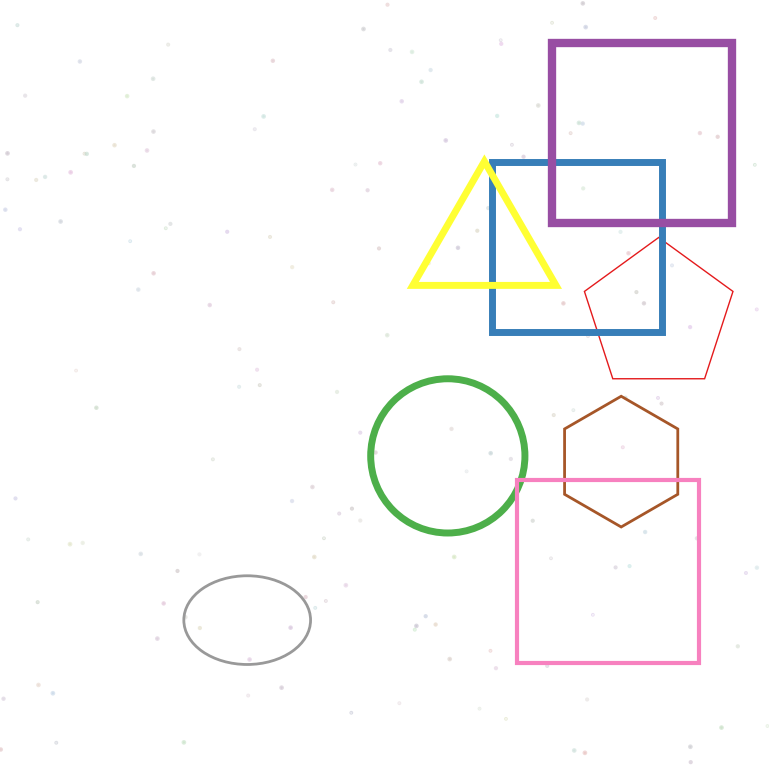[{"shape": "pentagon", "thickness": 0.5, "radius": 0.51, "center": [0.855, 0.59]}, {"shape": "square", "thickness": 2.5, "radius": 0.55, "center": [0.75, 0.679]}, {"shape": "circle", "thickness": 2.5, "radius": 0.5, "center": [0.582, 0.408]}, {"shape": "square", "thickness": 3, "radius": 0.58, "center": [0.834, 0.827]}, {"shape": "triangle", "thickness": 2.5, "radius": 0.54, "center": [0.629, 0.683]}, {"shape": "hexagon", "thickness": 1, "radius": 0.42, "center": [0.807, 0.4]}, {"shape": "square", "thickness": 1.5, "radius": 0.59, "center": [0.79, 0.257]}, {"shape": "oval", "thickness": 1, "radius": 0.41, "center": [0.321, 0.195]}]